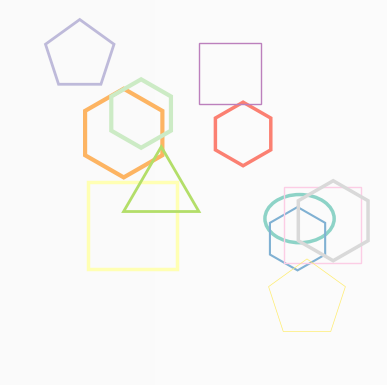[{"shape": "oval", "thickness": 2.5, "radius": 0.45, "center": [0.773, 0.432]}, {"shape": "square", "thickness": 2.5, "radius": 0.57, "center": [0.342, 0.414]}, {"shape": "pentagon", "thickness": 2, "radius": 0.46, "center": [0.206, 0.856]}, {"shape": "hexagon", "thickness": 2.5, "radius": 0.41, "center": [0.627, 0.652]}, {"shape": "hexagon", "thickness": 1.5, "radius": 0.41, "center": [0.768, 0.38]}, {"shape": "hexagon", "thickness": 3, "radius": 0.58, "center": [0.319, 0.654]}, {"shape": "triangle", "thickness": 2, "radius": 0.56, "center": [0.416, 0.507]}, {"shape": "square", "thickness": 1, "radius": 0.5, "center": [0.832, 0.416]}, {"shape": "hexagon", "thickness": 2.5, "radius": 0.52, "center": [0.86, 0.427]}, {"shape": "square", "thickness": 1, "radius": 0.4, "center": [0.593, 0.809]}, {"shape": "hexagon", "thickness": 3, "radius": 0.44, "center": [0.364, 0.705]}, {"shape": "pentagon", "thickness": 0.5, "radius": 0.52, "center": [0.792, 0.223]}]